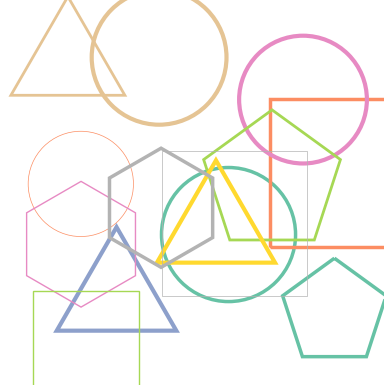[{"shape": "pentagon", "thickness": 2.5, "radius": 0.71, "center": [0.869, 0.188]}, {"shape": "circle", "thickness": 2.5, "radius": 0.87, "center": [0.594, 0.391]}, {"shape": "square", "thickness": 2.5, "radius": 0.96, "center": [0.893, 0.551]}, {"shape": "circle", "thickness": 0.5, "radius": 0.68, "center": [0.21, 0.522]}, {"shape": "triangle", "thickness": 3, "radius": 0.9, "center": [0.303, 0.231]}, {"shape": "hexagon", "thickness": 1, "radius": 0.82, "center": [0.211, 0.366]}, {"shape": "circle", "thickness": 3, "radius": 0.83, "center": [0.787, 0.741]}, {"shape": "square", "thickness": 1, "radius": 0.69, "center": [0.224, 0.106]}, {"shape": "pentagon", "thickness": 2, "radius": 0.93, "center": [0.707, 0.528]}, {"shape": "triangle", "thickness": 3, "radius": 0.89, "center": [0.561, 0.406]}, {"shape": "triangle", "thickness": 2, "radius": 0.85, "center": [0.176, 0.838]}, {"shape": "circle", "thickness": 3, "radius": 0.88, "center": [0.413, 0.851]}, {"shape": "hexagon", "thickness": 2.5, "radius": 0.77, "center": [0.418, 0.46]}, {"shape": "square", "thickness": 0.5, "radius": 0.94, "center": [0.609, 0.42]}]